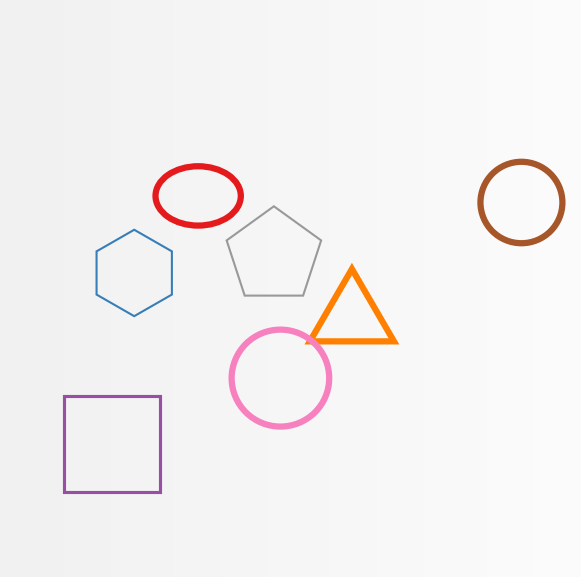[{"shape": "oval", "thickness": 3, "radius": 0.37, "center": [0.341, 0.66]}, {"shape": "hexagon", "thickness": 1, "radius": 0.37, "center": [0.231, 0.526]}, {"shape": "square", "thickness": 1.5, "radius": 0.41, "center": [0.193, 0.23]}, {"shape": "triangle", "thickness": 3, "radius": 0.42, "center": [0.605, 0.45]}, {"shape": "circle", "thickness": 3, "radius": 0.35, "center": [0.897, 0.648]}, {"shape": "circle", "thickness": 3, "radius": 0.42, "center": [0.482, 0.344]}, {"shape": "pentagon", "thickness": 1, "radius": 0.43, "center": [0.471, 0.556]}]